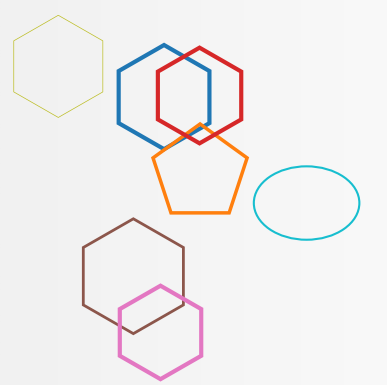[{"shape": "hexagon", "thickness": 3, "radius": 0.68, "center": [0.423, 0.748]}, {"shape": "pentagon", "thickness": 2.5, "radius": 0.64, "center": [0.516, 0.55]}, {"shape": "hexagon", "thickness": 3, "radius": 0.62, "center": [0.515, 0.752]}, {"shape": "hexagon", "thickness": 2, "radius": 0.75, "center": [0.344, 0.283]}, {"shape": "hexagon", "thickness": 3, "radius": 0.61, "center": [0.414, 0.137]}, {"shape": "hexagon", "thickness": 0.5, "radius": 0.66, "center": [0.15, 0.828]}, {"shape": "oval", "thickness": 1.5, "radius": 0.68, "center": [0.791, 0.473]}]